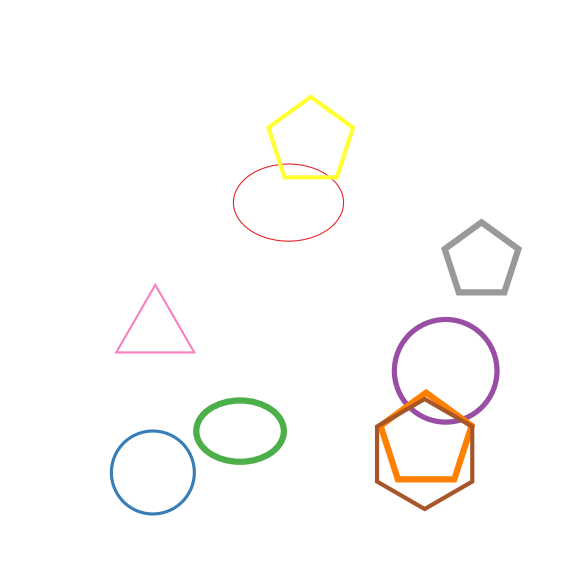[{"shape": "oval", "thickness": 0.5, "radius": 0.48, "center": [0.5, 0.648]}, {"shape": "circle", "thickness": 1.5, "radius": 0.36, "center": [0.265, 0.181]}, {"shape": "oval", "thickness": 3, "radius": 0.38, "center": [0.416, 0.253]}, {"shape": "circle", "thickness": 2.5, "radius": 0.44, "center": [0.772, 0.357]}, {"shape": "pentagon", "thickness": 3, "radius": 0.41, "center": [0.738, 0.236]}, {"shape": "pentagon", "thickness": 2, "radius": 0.39, "center": [0.538, 0.754]}, {"shape": "hexagon", "thickness": 2, "radius": 0.48, "center": [0.735, 0.213]}, {"shape": "triangle", "thickness": 1, "radius": 0.39, "center": [0.269, 0.428]}, {"shape": "pentagon", "thickness": 3, "radius": 0.34, "center": [0.834, 0.547]}]